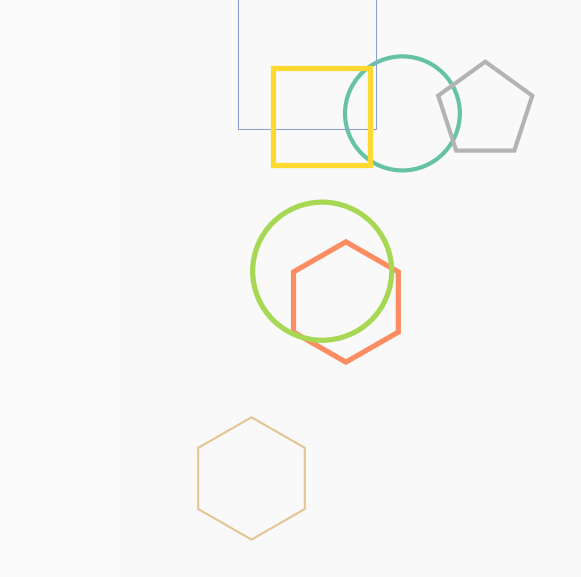[{"shape": "circle", "thickness": 2, "radius": 0.49, "center": [0.692, 0.803]}, {"shape": "hexagon", "thickness": 2.5, "radius": 0.52, "center": [0.595, 0.476]}, {"shape": "square", "thickness": 0.5, "radius": 0.6, "center": [0.528, 0.895]}, {"shape": "circle", "thickness": 2.5, "radius": 0.6, "center": [0.554, 0.53]}, {"shape": "square", "thickness": 2.5, "radius": 0.42, "center": [0.553, 0.798]}, {"shape": "hexagon", "thickness": 1, "radius": 0.53, "center": [0.433, 0.171]}, {"shape": "pentagon", "thickness": 2, "radius": 0.43, "center": [0.835, 0.807]}]